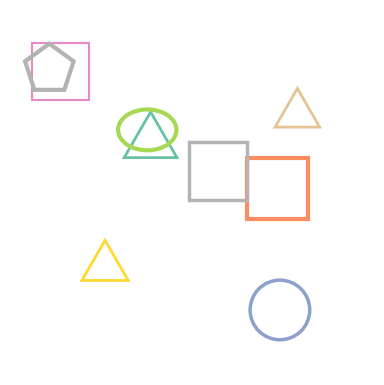[{"shape": "triangle", "thickness": 2, "radius": 0.4, "center": [0.391, 0.63]}, {"shape": "square", "thickness": 3, "radius": 0.39, "center": [0.72, 0.51]}, {"shape": "circle", "thickness": 2.5, "radius": 0.39, "center": [0.727, 0.195]}, {"shape": "square", "thickness": 1.5, "radius": 0.37, "center": [0.157, 0.815]}, {"shape": "oval", "thickness": 3, "radius": 0.38, "center": [0.383, 0.663]}, {"shape": "triangle", "thickness": 2, "radius": 0.35, "center": [0.273, 0.306]}, {"shape": "triangle", "thickness": 2, "radius": 0.33, "center": [0.772, 0.703]}, {"shape": "pentagon", "thickness": 3, "radius": 0.33, "center": [0.128, 0.82]}, {"shape": "square", "thickness": 2.5, "radius": 0.38, "center": [0.565, 0.556]}]